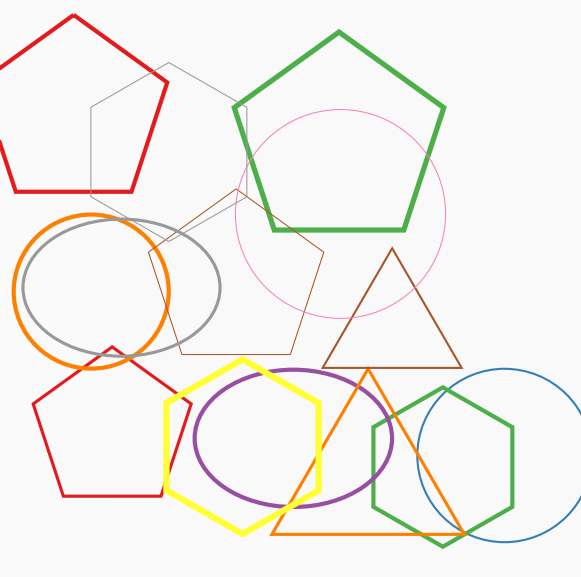[{"shape": "pentagon", "thickness": 2, "radius": 0.85, "center": [0.127, 0.804]}, {"shape": "pentagon", "thickness": 1.5, "radius": 0.71, "center": [0.193, 0.256]}, {"shape": "circle", "thickness": 1, "radius": 0.75, "center": [0.868, 0.21]}, {"shape": "hexagon", "thickness": 2, "radius": 0.69, "center": [0.762, 0.19]}, {"shape": "pentagon", "thickness": 2.5, "radius": 0.95, "center": [0.583, 0.754]}, {"shape": "oval", "thickness": 2, "radius": 0.85, "center": [0.505, 0.24]}, {"shape": "triangle", "thickness": 1.5, "radius": 0.96, "center": [0.633, 0.169]}, {"shape": "circle", "thickness": 2, "radius": 0.67, "center": [0.157, 0.494]}, {"shape": "hexagon", "thickness": 3, "radius": 0.76, "center": [0.417, 0.226]}, {"shape": "pentagon", "thickness": 0.5, "radius": 0.79, "center": [0.406, 0.513]}, {"shape": "triangle", "thickness": 1, "radius": 0.69, "center": [0.675, 0.431]}, {"shape": "circle", "thickness": 0.5, "radius": 0.9, "center": [0.586, 0.629]}, {"shape": "oval", "thickness": 1.5, "radius": 0.85, "center": [0.209, 0.501]}, {"shape": "hexagon", "thickness": 0.5, "radius": 0.77, "center": [0.291, 0.736]}]